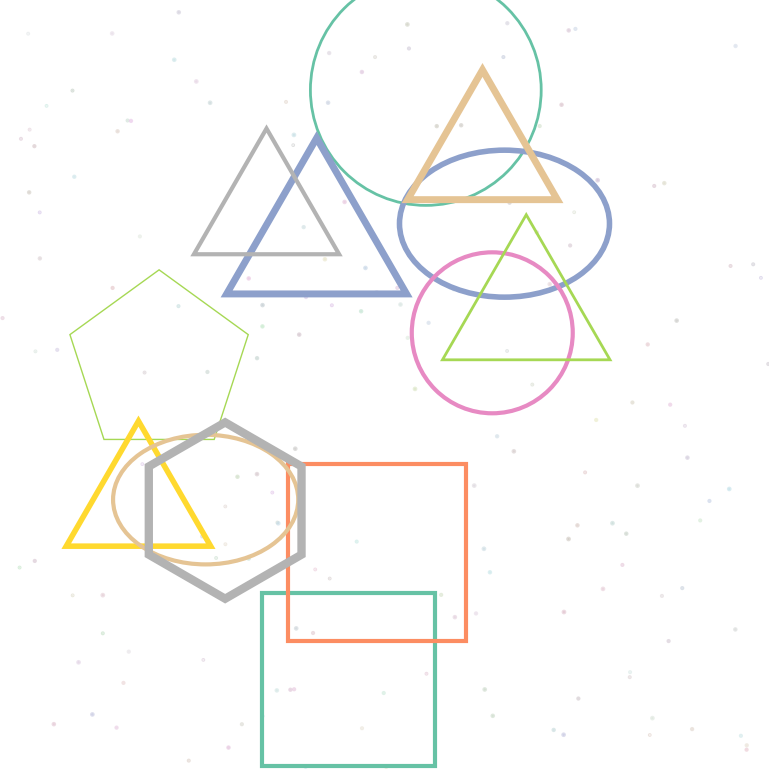[{"shape": "square", "thickness": 1.5, "radius": 0.56, "center": [0.452, 0.117]}, {"shape": "circle", "thickness": 1, "radius": 0.75, "center": [0.553, 0.883]}, {"shape": "square", "thickness": 1.5, "radius": 0.58, "center": [0.49, 0.282]}, {"shape": "triangle", "thickness": 2.5, "radius": 0.67, "center": [0.411, 0.686]}, {"shape": "oval", "thickness": 2, "radius": 0.68, "center": [0.655, 0.71]}, {"shape": "circle", "thickness": 1.5, "radius": 0.52, "center": [0.639, 0.568]}, {"shape": "triangle", "thickness": 1, "radius": 0.63, "center": [0.683, 0.596]}, {"shape": "pentagon", "thickness": 0.5, "radius": 0.61, "center": [0.207, 0.528]}, {"shape": "triangle", "thickness": 2, "radius": 0.54, "center": [0.18, 0.345]}, {"shape": "triangle", "thickness": 2.5, "radius": 0.56, "center": [0.627, 0.797]}, {"shape": "oval", "thickness": 1.5, "radius": 0.6, "center": [0.267, 0.351]}, {"shape": "hexagon", "thickness": 3, "radius": 0.57, "center": [0.292, 0.337]}, {"shape": "triangle", "thickness": 1.5, "radius": 0.54, "center": [0.346, 0.724]}]